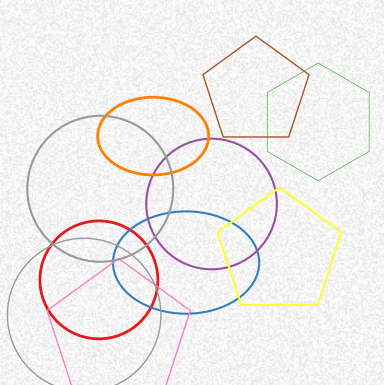[{"shape": "circle", "thickness": 2, "radius": 0.77, "center": [0.257, 0.273]}, {"shape": "oval", "thickness": 1.5, "radius": 0.95, "center": [0.483, 0.318]}, {"shape": "hexagon", "thickness": 0.5, "radius": 0.76, "center": [0.827, 0.683]}, {"shape": "circle", "thickness": 1.5, "radius": 0.85, "center": [0.55, 0.47]}, {"shape": "oval", "thickness": 2, "radius": 0.72, "center": [0.398, 0.647]}, {"shape": "pentagon", "thickness": 1.5, "radius": 0.84, "center": [0.726, 0.344]}, {"shape": "pentagon", "thickness": 1, "radius": 0.72, "center": [0.665, 0.761]}, {"shape": "pentagon", "thickness": 1, "radius": 0.98, "center": [0.308, 0.133]}, {"shape": "circle", "thickness": 1, "radius": 1.0, "center": [0.219, 0.182]}, {"shape": "circle", "thickness": 1.5, "radius": 0.95, "center": [0.26, 0.51]}]